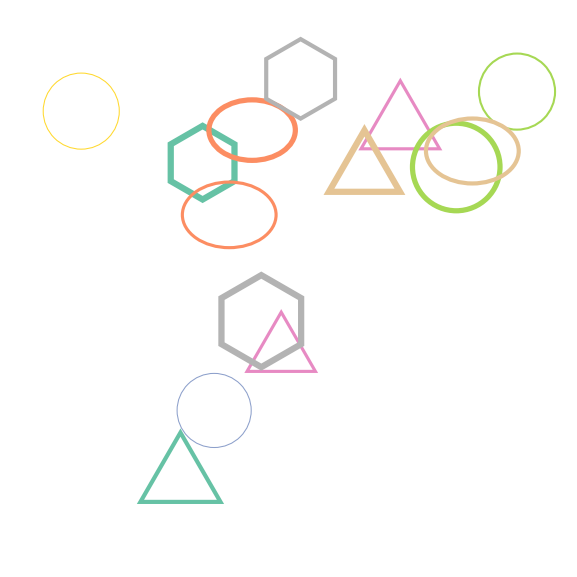[{"shape": "triangle", "thickness": 2, "radius": 0.4, "center": [0.312, 0.17]}, {"shape": "hexagon", "thickness": 3, "radius": 0.32, "center": [0.351, 0.717]}, {"shape": "oval", "thickness": 1.5, "radius": 0.41, "center": [0.397, 0.627]}, {"shape": "oval", "thickness": 2.5, "radius": 0.37, "center": [0.437, 0.774]}, {"shape": "circle", "thickness": 0.5, "radius": 0.32, "center": [0.371, 0.288]}, {"shape": "triangle", "thickness": 1.5, "radius": 0.34, "center": [0.487, 0.39]}, {"shape": "triangle", "thickness": 1.5, "radius": 0.39, "center": [0.693, 0.781]}, {"shape": "circle", "thickness": 1, "radius": 0.33, "center": [0.895, 0.841]}, {"shape": "circle", "thickness": 2.5, "radius": 0.38, "center": [0.79, 0.71]}, {"shape": "circle", "thickness": 0.5, "radius": 0.33, "center": [0.141, 0.807]}, {"shape": "oval", "thickness": 2, "radius": 0.4, "center": [0.818, 0.738]}, {"shape": "triangle", "thickness": 3, "radius": 0.35, "center": [0.631, 0.703]}, {"shape": "hexagon", "thickness": 2, "radius": 0.34, "center": [0.521, 0.863]}, {"shape": "hexagon", "thickness": 3, "radius": 0.4, "center": [0.452, 0.443]}]